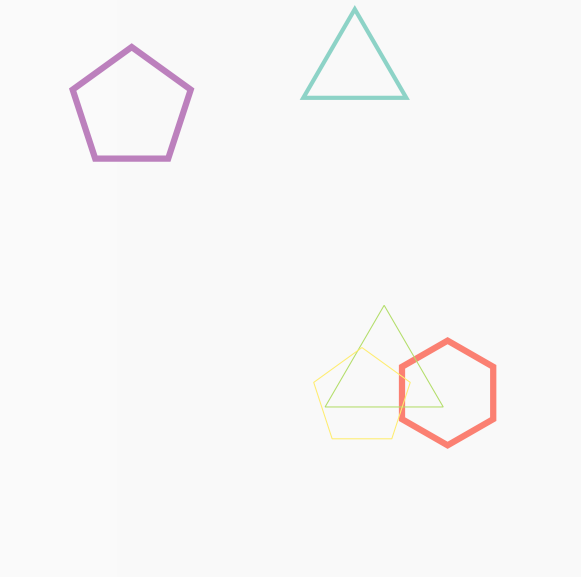[{"shape": "triangle", "thickness": 2, "radius": 0.51, "center": [0.61, 0.881]}, {"shape": "hexagon", "thickness": 3, "radius": 0.45, "center": [0.77, 0.319]}, {"shape": "triangle", "thickness": 0.5, "radius": 0.59, "center": [0.661, 0.353]}, {"shape": "pentagon", "thickness": 3, "radius": 0.53, "center": [0.227, 0.811]}, {"shape": "pentagon", "thickness": 0.5, "radius": 0.44, "center": [0.623, 0.31]}]